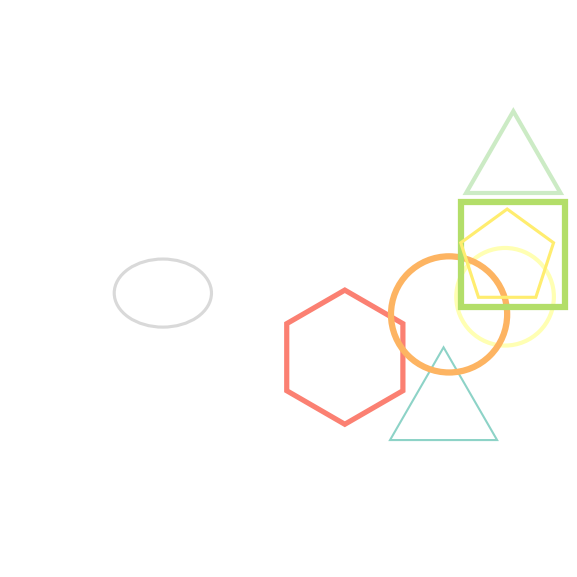[{"shape": "triangle", "thickness": 1, "radius": 0.54, "center": [0.768, 0.291]}, {"shape": "circle", "thickness": 2, "radius": 0.42, "center": [0.875, 0.485]}, {"shape": "hexagon", "thickness": 2.5, "radius": 0.58, "center": [0.597, 0.381]}, {"shape": "circle", "thickness": 3, "radius": 0.5, "center": [0.778, 0.455]}, {"shape": "square", "thickness": 3, "radius": 0.45, "center": [0.889, 0.559]}, {"shape": "oval", "thickness": 1.5, "radius": 0.42, "center": [0.282, 0.492]}, {"shape": "triangle", "thickness": 2, "radius": 0.47, "center": [0.889, 0.712]}, {"shape": "pentagon", "thickness": 1.5, "radius": 0.42, "center": [0.878, 0.553]}]